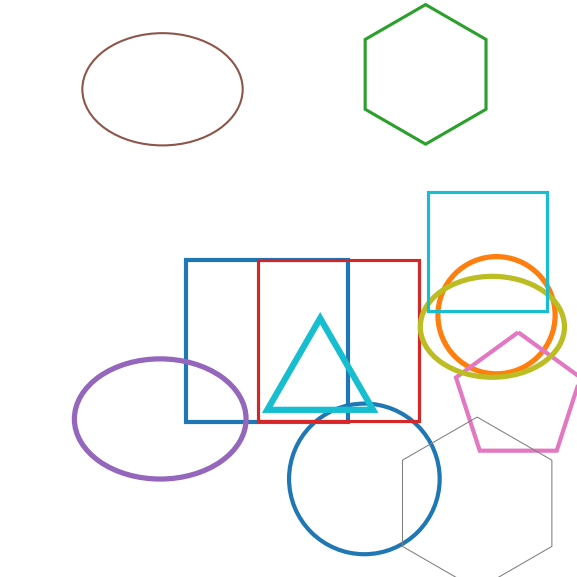[{"shape": "circle", "thickness": 2, "radius": 0.65, "center": [0.631, 0.17]}, {"shape": "square", "thickness": 2, "radius": 0.7, "center": [0.463, 0.409]}, {"shape": "circle", "thickness": 2.5, "radius": 0.51, "center": [0.86, 0.453]}, {"shape": "hexagon", "thickness": 1.5, "radius": 0.6, "center": [0.737, 0.87]}, {"shape": "square", "thickness": 1.5, "radius": 0.7, "center": [0.586, 0.41]}, {"shape": "oval", "thickness": 2.5, "radius": 0.74, "center": [0.277, 0.274]}, {"shape": "oval", "thickness": 1, "radius": 0.69, "center": [0.281, 0.845]}, {"shape": "pentagon", "thickness": 2, "radius": 0.57, "center": [0.897, 0.31]}, {"shape": "hexagon", "thickness": 0.5, "radius": 0.75, "center": [0.826, 0.128]}, {"shape": "oval", "thickness": 2.5, "radius": 0.62, "center": [0.853, 0.433]}, {"shape": "square", "thickness": 1.5, "radius": 0.51, "center": [0.845, 0.563]}, {"shape": "triangle", "thickness": 3, "radius": 0.53, "center": [0.554, 0.342]}]